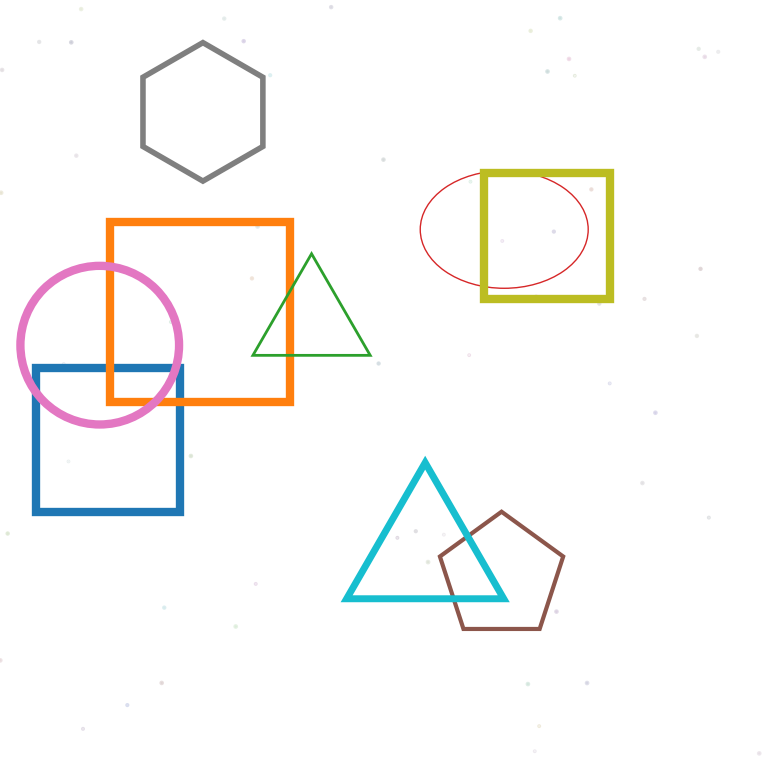[{"shape": "square", "thickness": 3, "radius": 0.47, "center": [0.14, 0.428]}, {"shape": "square", "thickness": 3, "radius": 0.58, "center": [0.26, 0.595]}, {"shape": "triangle", "thickness": 1, "radius": 0.44, "center": [0.405, 0.582]}, {"shape": "oval", "thickness": 0.5, "radius": 0.55, "center": [0.655, 0.702]}, {"shape": "pentagon", "thickness": 1.5, "radius": 0.42, "center": [0.651, 0.251]}, {"shape": "circle", "thickness": 3, "radius": 0.52, "center": [0.13, 0.552]}, {"shape": "hexagon", "thickness": 2, "radius": 0.45, "center": [0.264, 0.855]}, {"shape": "square", "thickness": 3, "radius": 0.41, "center": [0.71, 0.694]}, {"shape": "triangle", "thickness": 2.5, "radius": 0.59, "center": [0.552, 0.281]}]